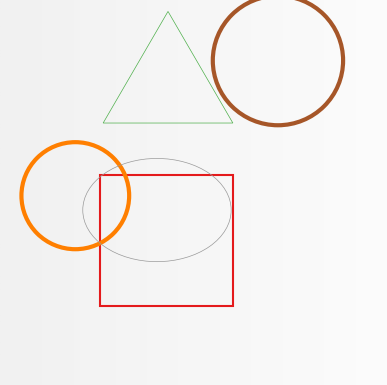[{"shape": "square", "thickness": 1.5, "radius": 0.86, "center": [0.429, 0.375]}, {"shape": "triangle", "thickness": 0.5, "radius": 0.97, "center": [0.434, 0.777]}, {"shape": "circle", "thickness": 3, "radius": 0.7, "center": [0.194, 0.492]}, {"shape": "circle", "thickness": 3, "radius": 0.84, "center": [0.717, 0.843]}, {"shape": "oval", "thickness": 0.5, "radius": 0.96, "center": [0.405, 0.454]}]